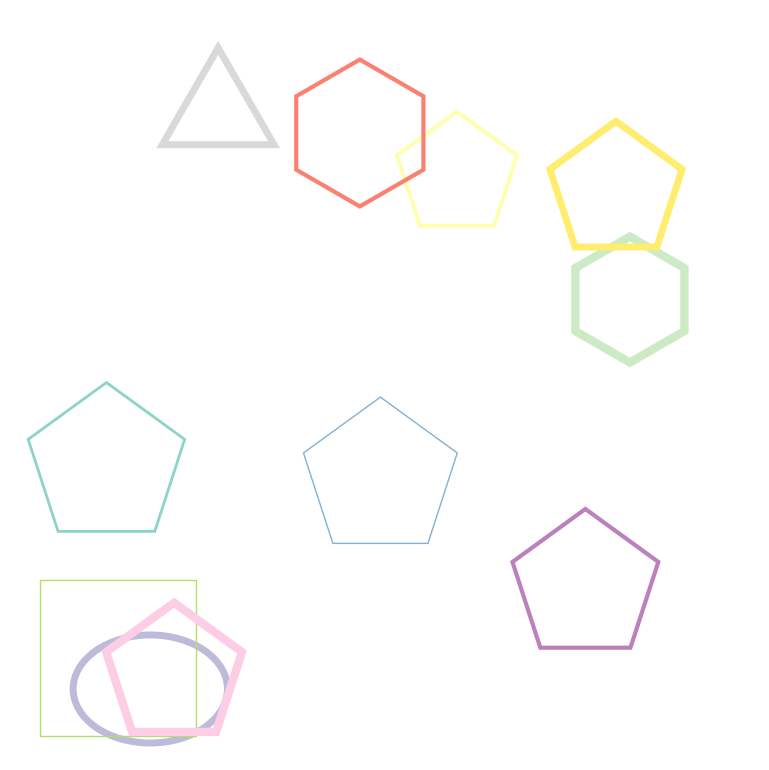[{"shape": "pentagon", "thickness": 1, "radius": 0.53, "center": [0.138, 0.396]}, {"shape": "pentagon", "thickness": 1.5, "radius": 0.41, "center": [0.594, 0.773]}, {"shape": "oval", "thickness": 2.5, "radius": 0.5, "center": [0.195, 0.105]}, {"shape": "hexagon", "thickness": 1.5, "radius": 0.48, "center": [0.467, 0.827]}, {"shape": "pentagon", "thickness": 0.5, "radius": 0.53, "center": [0.494, 0.379]}, {"shape": "square", "thickness": 0.5, "radius": 0.51, "center": [0.153, 0.145]}, {"shape": "pentagon", "thickness": 3, "radius": 0.46, "center": [0.226, 0.124]}, {"shape": "triangle", "thickness": 2.5, "radius": 0.42, "center": [0.283, 0.854]}, {"shape": "pentagon", "thickness": 1.5, "radius": 0.5, "center": [0.76, 0.239]}, {"shape": "hexagon", "thickness": 3, "radius": 0.41, "center": [0.818, 0.611]}, {"shape": "pentagon", "thickness": 2.5, "radius": 0.45, "center": [0.8, 0.752]}]